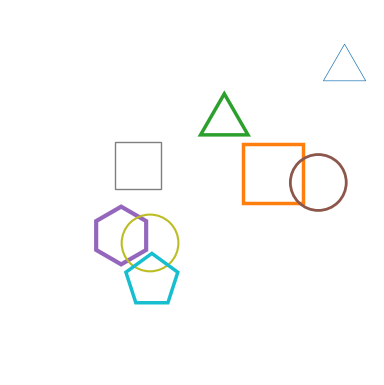[{"shape": "triangle", "thickness": 0.5, "radius": 0.32, "center": [0.895, 0.822]}, {"shape": "square", "thickness": 2.5, "radius": 0.39, "center": [0.709, 0.549]}, {"shape": "triangle", "thickness": 2.5, "radius": 0.36, "center": [0.583, 0.685]}, {"shape": "hexagon", "thickness": 3, "radius": 0.37, "center": [0.315, 0.388]}, {"shape": "circle", "thickness": 2, "radius": 0.36, "center": [0.827, 0.526]}, {"shape": "square", "thickness": 1, "radius": 0.3, "center": [0.358, 0.57]}, {"shape": "circle", "thickness": 1.5, "radius": 0.37, "center": [0.39, 0.369]}, {"shape": "pentagon", "thickness": 2.5, "radius": 0.35, "center": [0.394, 0.271]}]